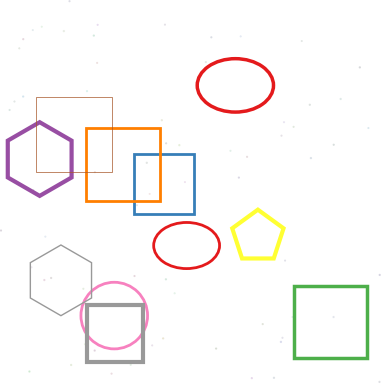[{"shape": "oval", "thickness": 2, "radius": 0.43, "center": [0.485, 0.362]}, {"shape": "oval", "thickness": 2.5, "radius": 0.5, "center": [0.611, 0.778]}, {"shape": "square", "thickness": 2, "radius": 0.39, "center": [0.426, 0.521]}, {"shape": "square", "thickness": 2.5, "radius": 0.47, "center": [0.859, 0.164]}, {"shape": "hexagon", "thickness": 3, "radius": 0.48, "center": [0.103, 0.587]}, {"shape": "square", "thickness": 2, "radius": 0.48, "center": [0.321, 0.573]}, {"shape": "pentagon", "thickness": 3, "radius": 0.35, "center": [0.67, 0.385]}, {"shape": "square", "thickness": 0.5, "radius": 0.49, "center": [0.192, 0.651]}, {"shape": "circle", "thickness": 2, "radius": 0.43, "center": [0.297, 0.18]}, {"shape": "hexagon", "thickness": 1, "radius": 0.46, "center": [0.158, 0.272]}, {"shape": "square", "thickness": 3, "radius": 0.37, "center": [0.299, 0.133]}]